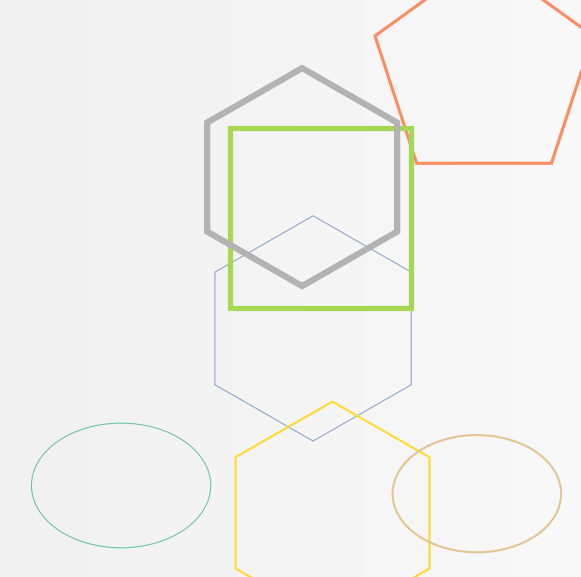[{"shape": "oval", "thickness": 0.5, "radius": 0.77, "center": [0.208, 0.159]}, {"shape": "pentagon", "thickness": 1.5, "radius": 0.99, "center": [0.833, 0.876]}, {"shape": "hexagon", "thickness": 0.5, "radius": 0.98, "center": [0.539, 0.43]}, {"shape": "square", "thickness": 2.5, "radius": 0.78, "center": [0.551, 0.622]}, {"shape": "hexagon", "thickness": 1, "radius": 0.96, "center": [0.572, 0.111]}, {"shape": "oval", "thickness": 1, "radius": 0.73, "center": [0.82, 0.144]}, {"shape": "hexagon", "thickness": 3, "radius": 0.94, "center": [0.52, 0.692]}]